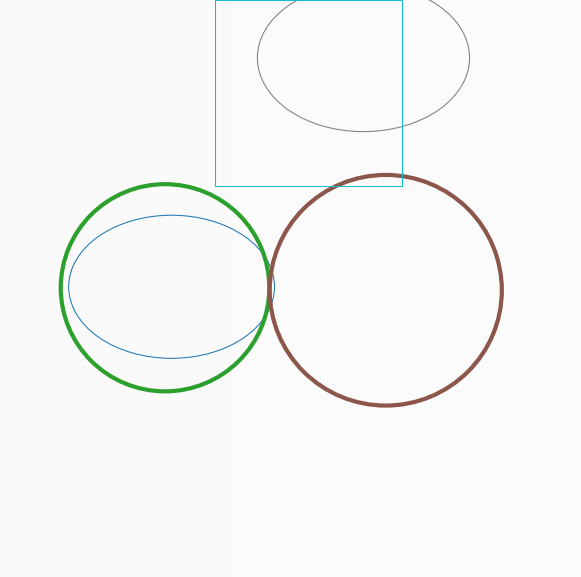[{"shape": "oval", "thickness": 0.5, "radius": 0.89, "center": [0.295, 0.503]}, {"shape": "circle", "thickness": 2, "radius": 0.9, "center": [0.284, 0.501]}, {"shape": "circle", "thickness": 2, "radius": 1.0, "center": [0.664, 0.497]}, {"shape": "oval", "thickness": 0.5, "radius": 0.91, "center": [0.625, 0.899]}, {"shape": "square", "thickness": 0.5, "radius": 0.8, "center": [0.531, 0.838]}]